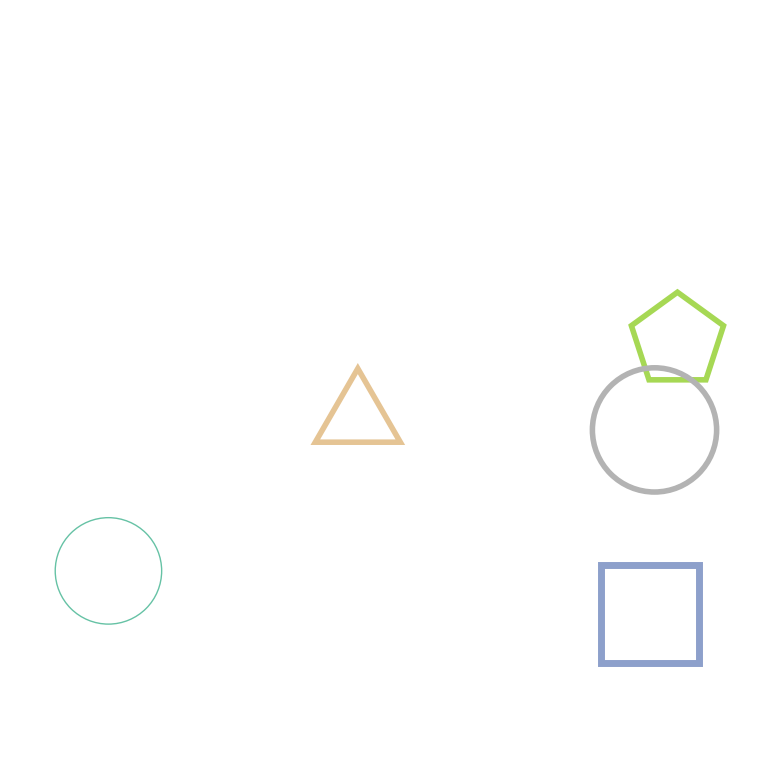[{"shape": "circle", "thickness": 0.5, "radius": 0.35, "center": [0.141, 0.259]}, {"shape": "square", "thickness": 2.5, "radius": 0.32, "center": [0.844, 0.202]}, {"shape": "pentagon", "thickness": 2, "radius": 0.31, "center": [0.88, 0.558]}, {"shape": "triangle", "thickness": 2, "radius": 0.32, "center": [0.465, 0.458]}, {"shape": "circle", "thickness": 2, "radius": 0.4, "center": [0.85, 0.442]}]